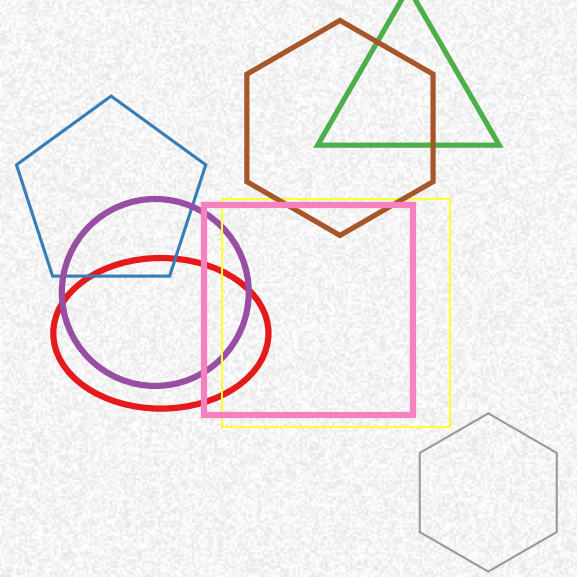[{"shape": "oval", "thickness": 3, "radius": 0.93, "center": [0.279, 0.422]}, {"shape": "pentagon", "thickness": 1.5, "radius": 0.86, "center": [0.192, 0.66]}, {"shape": "triangle", "thickness": 2.5, "radius": 0.91, "center": [0.707, 0.839]}, {"shape": "circle", "thickness": 3, "radius": 0.81, "center": [0.269, 0.493]}, {"shape": "square", "thickness": 1, "radius": 0.99, "center": [0.582, 0.458]}, {"shape": "hexagon", "thickness": 2.5, "radius": 0.93, "center": [0.589, 0.778]}, {"shape": "square", "thickness": 3, "radius": 0.91, "center": [0.534, 0.462]}, {"shape": "hexagon", "thickness": 1, "radius": 0.68, "center": [0.845, 0.146]}]